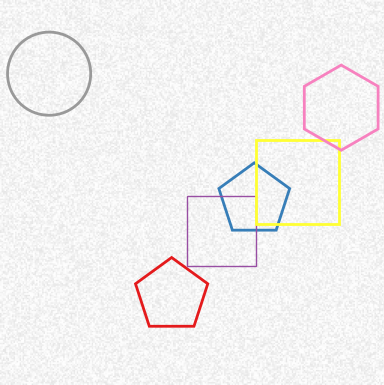[{"shape": "pentagon", "thickness": 2, "radius": 0.49, "center": [0.446, 0.232]}, {"shape": "pentagon", "thickness": 2, "radius": 0.48, "center": [0.66, 0.48]}, {"shape": "square", "thickness": 1, "radius": 0.45, "center": [0.575, 0.4]}, {"shape": "square", "thickness": 2, "radius": 0.54, "center": [0.774, 0.527]}, {"shape": "hexagon", "thickness": 2, "radius": 0.55, "center": [0.886, 0.72]}, {"shape": "circle", "thickness": 2, "radius": 0.54, "center": [0.128, 0.809]}]